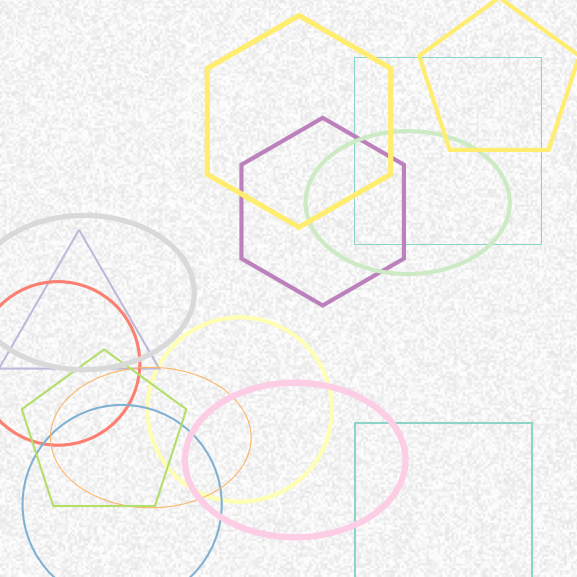[{"shape": "square", "thickness": 1, "radius": 0.76, "center": [0.768, 0.114]}, {"shape": "square", "thickness": 0.5, "radius": 0.81, "center": [0.775, 0.739]}, {"shape": "circle", "thickness": 2, "radius": 0.8, "center": [0.415, 0.29]}, {"shape": "triangle", "thickness": 1, "radius": 0.8, "center": [0.137, 0.441]}, {"shape": "circle", "thickness": 1.5, "radius": 0.71, "center": [0.1, 0.37]}, {"shape": "circle", "thickness": 1, "radius": 0.86, "center": [0.211, 0.126]}, {"shape": "oval", "thickness": 0.5, "radius": 0.87, "center": [0.261, 0.241]}, {"shape": "pentagon", "thickness": 1, "radius": 0.75, "center": [0.18, 0.244]}, {"shape": "oval", "thickness": 3, "radius": 0.96, "center": [0.511, 0.203]}, {"shape": "oval", "thickness": 2.5, "radius": 0.95, "center": [0.146, 0.493]}, {"shape": "hexagon", "thickness": 2, "radius": 0.81, "center": [0.559, 0.633]}, {"shape": "oval", "thickness": 2, "radius": 0.88, "center": [0.706, 0.648]}, {"shape": "hexagon", "thickness": 2.5, "radius": 0.92, "center": [0.518, 0.789]}, {"shape": "pentagon", "thickness": 2, "radius": 0.73, "center": [0.864, 0.858]}]